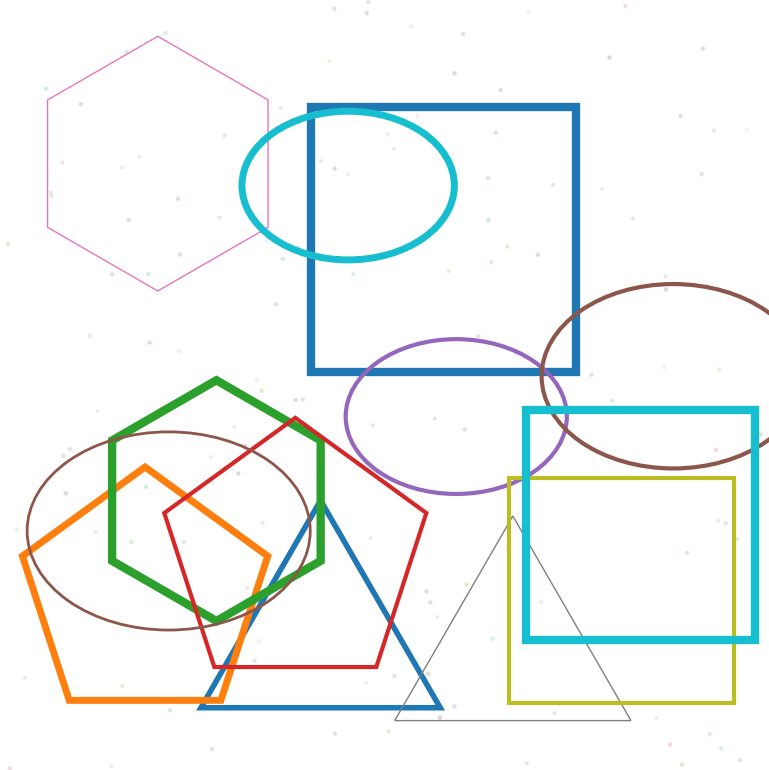[{"shape": "square", "thickness": 3, "radius": 0.86, "center": [0.576, 0.688]}, {"shape": "triangle", "thickness": 2, "radius": 0.9, "center": [0.416, 0.171]}, {"shape": "pentagon", "thickness": 2.5, "radius": 0.84, "center": [0.188, 0.226]}, {"shape": "hexagon", "thickness": 3, "radius": 0.78, "center": [0.281, 0.35]}, {"shape": "pentagon", "thickness": 1.5, "radius": 0.89, "center": [0.384, 0.278]}, {"shape": "oval", "thickness": 1.5, "radius": 0.72, "center": [0.593, 0.459]}, {"shape": "oval", "thickness": 1, "radius": 0.92, "center": [0.219, 0.31]}, {"shape": "oval", "thickness": 1.5, "radius": 0.86, "center": [0.874, 0.511]}, {"shape": "hexagon", "thickness": 0.5, "radius": 0.83, "center": [0.205, 0.787]}, {"shape": "triangle", "thickness": 0.5, "radius": 0.89, "center": [0.666, 0.153]}, {"shape": "square", "thickness": 1.5, "radius": 0.73, "center": [0.807, 0.233]}, {"shape": "oval", "thickness": 2.5, "radius": 0.69, "center": [0.452, 0.759]}, {"shape": "square", "thickness": 3, "radius": 0.74, "center": [0.832, 0.318]}]